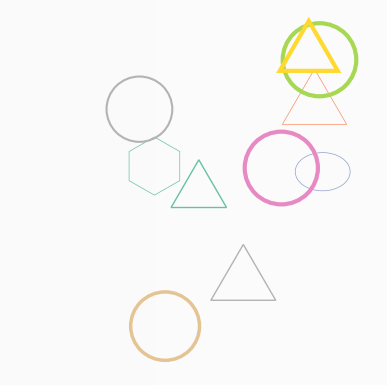[{"shape": "triangle", "thickness": 1, "radius": 0.41, "center": [0.513, 0.502]}, {"shape": "hexagon", "thickness": 0.5, "radius": 0.38, "center": [0.398, 0.569]}, {"shape": "triangle", "thickness": 0.5, "radius": 0.48, "center": [0.812, 0.725]}, {"shape": "oval", "thickness": 0.5, "radius": 0.35, "center": [0.833, 0.554]}, {"shape": "circle", "thickness": 3, "radius": 0.47, "center": [0.726, 0.564]}, {"shape": "circle", "thickness": 3, "radius": 0.47, "center": [0.824, 0.845]}, {"shape": "triangle", "thickness": 3, "radius": 0.43, "center": [0.797, 0.859]}, {"shape": "circle", "thickness": 2.5, "radius": 0.44, "center": [0.426, 0.153]}, {"shape": "triangle", "thickness": 1, "radius": 0.48, "center": [0.628, 0.268]}, {"shape": "circle", "thickness": 1.5, "radius": 0.42, "center": [0.36, 0.716]}]